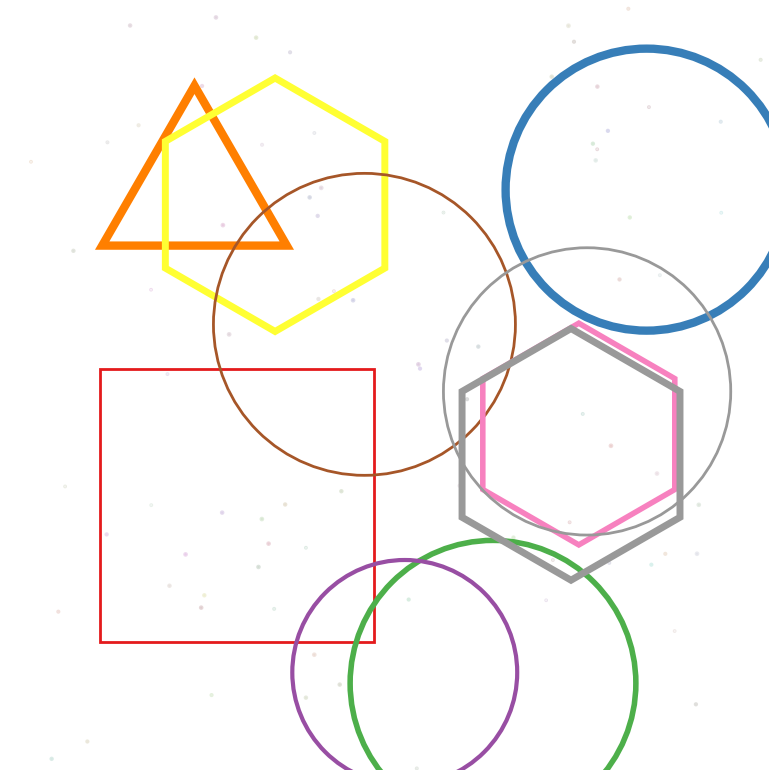[{"shape": "square", "thickness": 1, "radius": 0.89, "center": [0.308, 0.344]}, {"shape": "circle", "thickness": 3, "radius": 0.92, "center": [0.84, 0.754]}, {"shape": "circle", "thickness": 2, "radius": 0.93, "center": [0.64, 0.113]}, {"shape": "circle", "thickness": 1.5, "radius": 0.73, "center": [0.526, 0.127]}, {"shape": "triangle", "thickness": 3, "radius": 0.69, "center": [0.253, 0.75]}, {"shape": "hexagon", "thickness": 2.5, "radius": 0.82, "center": [0.357, 0.734]}, {"shape": "circle", "thickness": 1, "radius": 0.98, "center": [0.473, 0.579]}, {"shape": "hexagon", "thickness": 2, "radius": 0.72, "center": [0.752, 0.436]}, {"shape": "circle", "thickness": 1, "radius": 0.93, "center": [0.762, 0.492]}, {"shape": "hexagon", "thickness": 2.5, "radius": 0.82, "center": [0.742, 0.41]}]